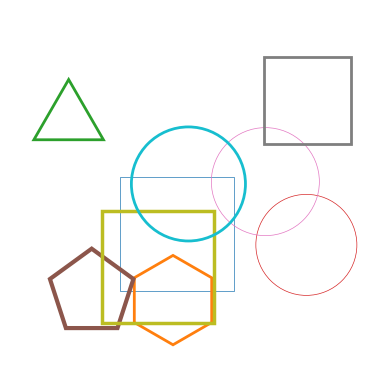[{"shape": "square", "thickness": 0.5, "radius": 0.74, "center": [0.46, 0.392]}, {"shape": "hexagon", "thickness": 2, "radius": 0.58, "center": [0.449, 0.22]}, {"shape": "triangle", "thickness": 2, "radius": 0.52, "center": [0.178, 0.689]}, {"shape": "circle", "thickness": 0.5, "radius": 0.66, "center": [0.796, 0.364]}, {"shape": "pentagon", "thickness": 3, "radius": 0.57, "center": [0.238, 0.24]}, {"shape": "circle", "thickness": 0.5, "radius": 0.7, "center": [0.689, 0.528]}, {"shape": "square", "thickness": 2, "radius": 0.56, "center": [0.799, 0.74]}, {"shape": "square", "thickness": 2.5, "radius": 0.73, "center": [0.41, 0.307]}, {"shape": "circle", "thickness": 2, "radius": 0.74, "center": [0.489, 0.522]}]